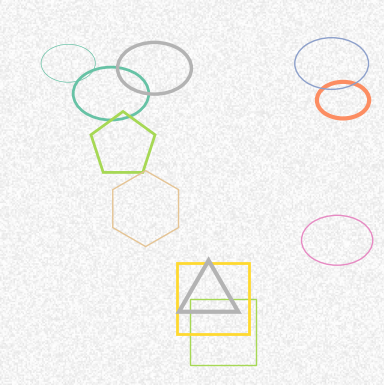[{"shape": "oval", "thickness": 0.5, "radius": 0.35, "center": [0.177, 0.836]}, {"shape": "oval", "thickness": 2, "radius": 0.49, "center": [0.288, 0.757]}, {"shape": "oval", "thickness": 3, "radius": 0.34, "center": [0.891, 0.74]}, {"shape": "oval", "thickness": 1, "radius": 0.48, "center": [0.861, 0.835]}, {"shape": "oval", "thickness": 1, "radius": 0.46, "center": [0.876, 0.376]}, {"shape": "square", "thickness": 1, "radius": 0.43, "center": [0.58, 0.138]}, {"shape": "pentagon", "thickness": 2, "radius": 0.44, "center": [0.32, 0.623]}, {"shape": "square", "thickness": 2, "radius": 0.46, "center": [0.553, 0.224]}, {"shape": "hexagon", "thickness": 1, "radius": 0.49, "center": [0.378, 0.458]}, {"shape": "triangle", "thickness": 3, "radius": 0.44, "center": [0.542, 0.235]}, {"shape": "oval", "thickness": 2.5, "radius": 0.48, "center": [0.401, 0.823]}]